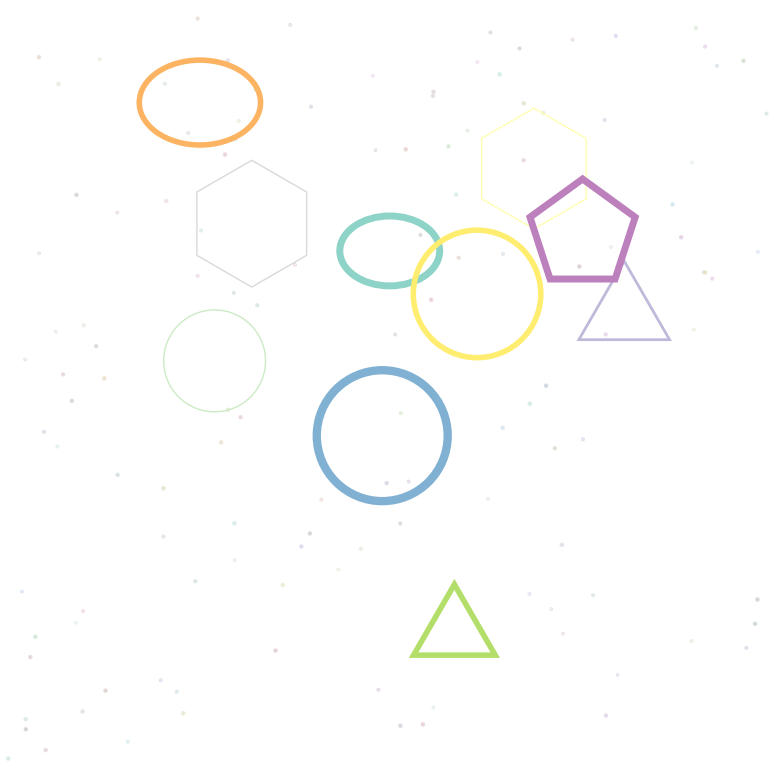[{"shape": "oval", "thickness": 2.5, "radius": 0.32, "center": [0.506, 0.674]}, {"shape": "hexagon", "thickness": 0.5, "radius": 0.39, "center": [0.693, 0.781]}, {"shape": "triangle", "thickness": 1, "radius": 0.34, "center": [0.811, 0.593]}, {"shape": "circle", "thickness": 3, "radius": 0.43, "center": [0.496, 0.434]}, {"shape": "oval", "thickness": 2, "radius": 0.39, "center": [0.26, 0.867]}, {"shape": "triangle", "thickness": 2, "radius": 0.31, "center": [0.59, 0.18]}, {"shape": "hexagon", "thickness": 0.5, "radius": 0.41, "center": [0.327, 0.71]}, {"shape": "pentagon", "thickness": 2.5, "radius": 0.36, "center": [0.757, 0.696]}, {"shape": "circle", "thickness": 0.5, "radius": 0.33, "center": [0.279, 0.531]}, {"shape": "circle", "thickness": 2, "radius": 0.41, "center": [0.62, 0.618]}]